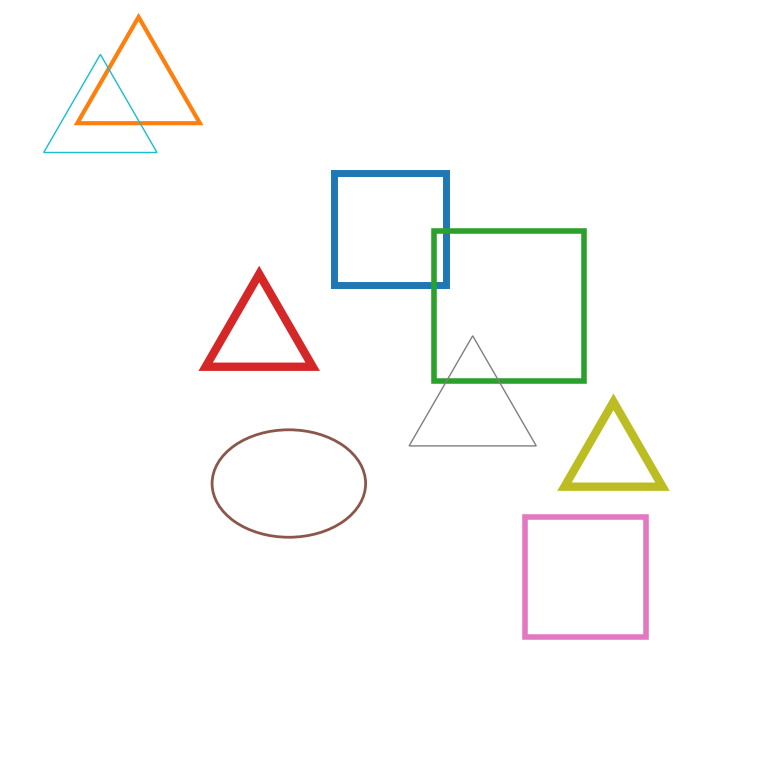[{"shape": "square", "thickness": 2.5, "radius": 0.36, "center": [0.506, 0.703]}, {"shape": "triangle", "thickness": 1.5, "radius": 0.46, "center": [0.18, 0.886]}, {"shape": "square", "thickness": 2, "radius": 0.49, "center": [0.661, 0.603]}, {"shape": "triangle", "thickness": 3, "radius": 0.4, "center": [0.337, 0.564]}, {"shape": "oval", "thickness": 1, "radius": 0.5, "center": [0.375, 0.372]}, {"shape": "square", "thickness": 2, "radius": 0.39, "center": [0.76, 0.251]}, {"shape": "triangle", "thickness": 0.5, "radius": 0.48, "center": [0.614, 0.469]}, {"shape": "triangle", "thickness": 3, "radius": 0.37, "center": [0.797, 0.405]}, {"shape": "triangle", "thickness": 0.5, "radius": 0.42, "center": [0.13, 0.844]}]